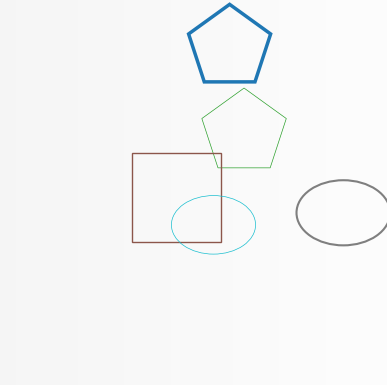[{"shape": "pentagon", "thickness": 2.5, "radius": 0.56, "center": [0.593, 0.877]}, {"shape": "pentagon", "thickness": 0.5, "radius": 0.57, "center": [0.63, 0.657]}, {"shape": "square", "thickness": 1, "radius": 0.58, "center": [0.456, 0.487]}, {"shape": "oval", "thickness": 1.5, "radius": 0.6, "center": [0.886, 0.447]}, {"shape": "oval", "thickness": 0.5, "radius": 0.54, "center": [0.551, 0.416]}]